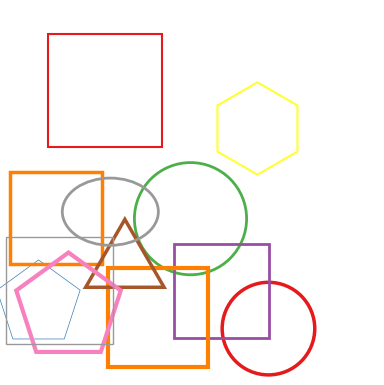[{"shape": "circle", "thickness": 2.5, "radius": 0.6, "center": [0.697, 0.146]}, {"shape": "square", "thickness": 1.5, "radius": 0.74, "center": [0.273, 0.766]}, {"shape": "pentagon", "thickness": 0.5, "radius": 0.57, "center": [0.1, 0.211]}, {"shape": "circle", "thickness": 2, "radius": 0.73, "center": [0.495, 0.432]}, {"shape": "square", "thickness": 2, "radius": 0.61, "center": [0.575, 0.244]}, {"shape": "square", "thickness": 3, "radius": 0.64, "center": [0.411, 0.176]}, {"shape": "square", "thickness": 2.5, "radius": 0.6, "center": [0.146, 0.433]}, {"shape": "hexagon", "thickness": 1.5, "radius": 0.6, "center": [0.669, 0.666]}, {"shape": "triangle", "thickness": 2.5, "radius": 0.59, "center": [0.324, 0.313]}, {"shape": "pentagon", "thickness": 3, "radius": 0.71, "center": [0.178, 0.201]}, {"shape": "square", "thickness": 1, "radius": 0.69, "center": [0.154, 0.245]}, {"shape": "oval", "thickness": 2, "radius": 0.62, "center": [0.287, 0.45]}]